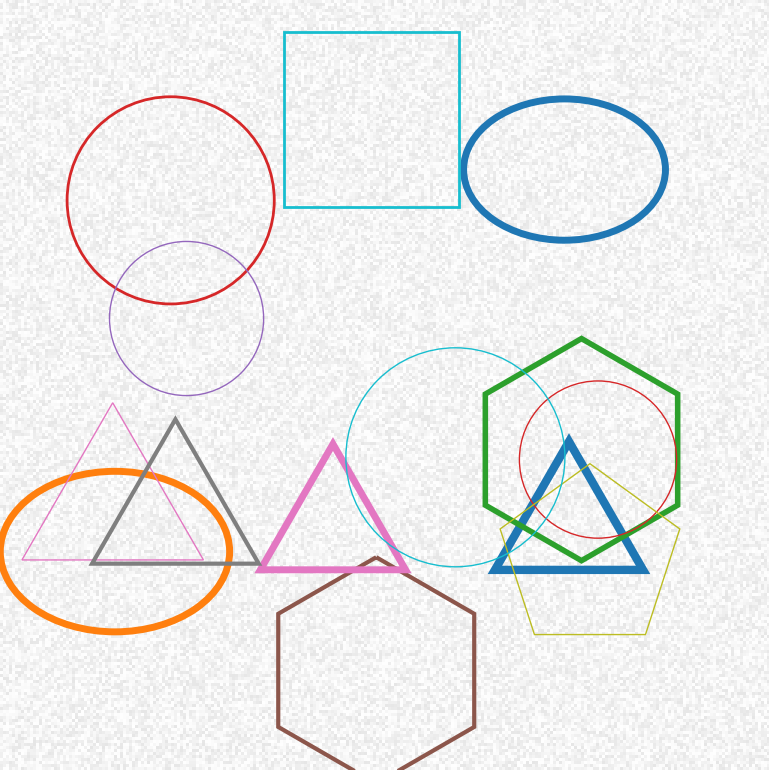[{"shape": "oval", "thickness": 2.5, "radius": 0.66, "center": [0.733, 0.78]}, {"shape": "triangle", "thickness": 3, "radius": 0.56, "center": [0.739, 0.315]}, {"shape": "oval", "thickness": 2.5, "radius": 0.74, "center": [0.149, 0.284]}, {"shape": "hexagon", "thickness": 2, "radius": 0.72, "center": [0.755, 0.416]}, {"shape": "circle", "thickness": 1, "radius": 0.67, "center": [0.222, 0.74]}, {"shape": "circle", "thickness": 0.5, "radius": 0.51, "center": [0.777, 0.403]}, {"shape": "circle", "thickness": 0.5, "radius": 0.5, "center": [0.242, 0.586]}, {"shape": "hexagon", "thickness": 1.5, "radius": 0.73, "center": [0.489, 0.129]}, {"shape": "triangle", "thickness": 0.5, "radius": 0.68, "center": [0.146, 0.341]}, {"shape": "triangle", "thickness": 2.5, "radius": 0.54, "center": [0.432, 0.314]}, {"shape": "triangle", "thickness": 1.5, "radius": 0.62, "center": [0.228, 0.33]}, {"shape": "pentagon", "thickness": 0.5, "radius": 0.61, "center": [0.766, 0.275]}, {"shape": "circle", "thickness": 0.5, "radius": 0.71, "center": [0.591, 0.406]}, {"shape": "square", "thickness": 1, "radius": 0.57, "center": [0.482, 0.845]}]